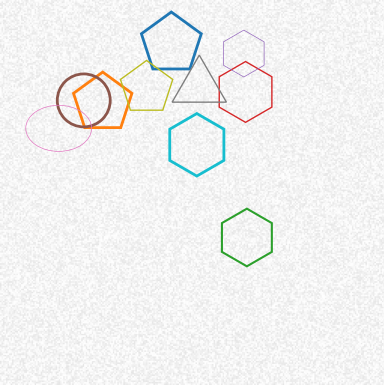[{"shape": "pentagon", "thickness": 2, "radius": 0.41, "center": [0.445, 0.887]}, {"shape": "pentagon", "thickness": 2, "radius": 0.4, "center": [0.267, 0.733]}, {"shape": "hexagon", "thickness": 1.5, "radius": 0.37, "center": [0.641, 0.383]}, {"shape": "hexagon", "thickness": 1, "radius": 0.39, "center": [0.638, 0.761]}, {"shape": "hexagon", "thickness": 0.5, "radius": 0.3, "center": [0.633, 0.861]}, {"shape": "circle", "thickness": 2, "radius": 0.34, "center": [0.218, 0.739]}, {"shape": "oval", "thickness": 0.5, "radius": 0.43, "center": [0.152, 0.667]}, {"shape": "triangle", "thickness": 1, "radius": 0.41, "center": [0.518, 0.775]}, {"shape": "pentagon", "thickness": 1, "radius": 0.36, "center": [0.381, 0.772]}, {"shape": "hexagon", "thickness": 2, "radius": 0.41, "center": [0.511, 0.624]}]